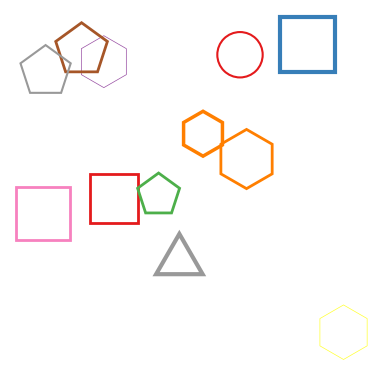[{"shape": "circle", "thickness": 1.5, "radius": 0.29, "center": [0.623, 0.858]}, {"shape": "square", "thickness": 2, "radius": 0.31, "center": [0.296, 0.485]}, {"shape": "square", "thickness": 3, "radius": 0.36, "center": [0.799, 0.885]}, {"shape": "pentagon", "thickness": 2, "radius": 0.29, "center": [0.412, 0.493]}, {"shape": "hexagon", "thickness": 0.5, "radius": 0.34, "center": [0.27, 0.84]}, {"shape": "hexagon", "thickness": 2.5, "radius": 0.29, "center": [0.527, 0.653]}, {"shape": "hexagon", "thickness": 2, "radius": 0.38, "center": [0.64, 0.587]}, {"shape": "hexagon", "thickness": 0.5, "radius": 0.35, "center": [0.892, 0.137]}, {"shape": "pentagon", "thickness": 2, "radius": 0.35, "center": [0.212, 0.87]}, {"shape": "square", "thickness": 2, "radius": 0.35, "center": [0.111, 0.445]}, {"shape": "pentagon", "thickness": 1.5, "radius": 0.34, "center": [0.118, 0.814]}, {"shape": "triangle", "thickness": 3, "radius": 0.35, "center": [0.466, 0.323]}]